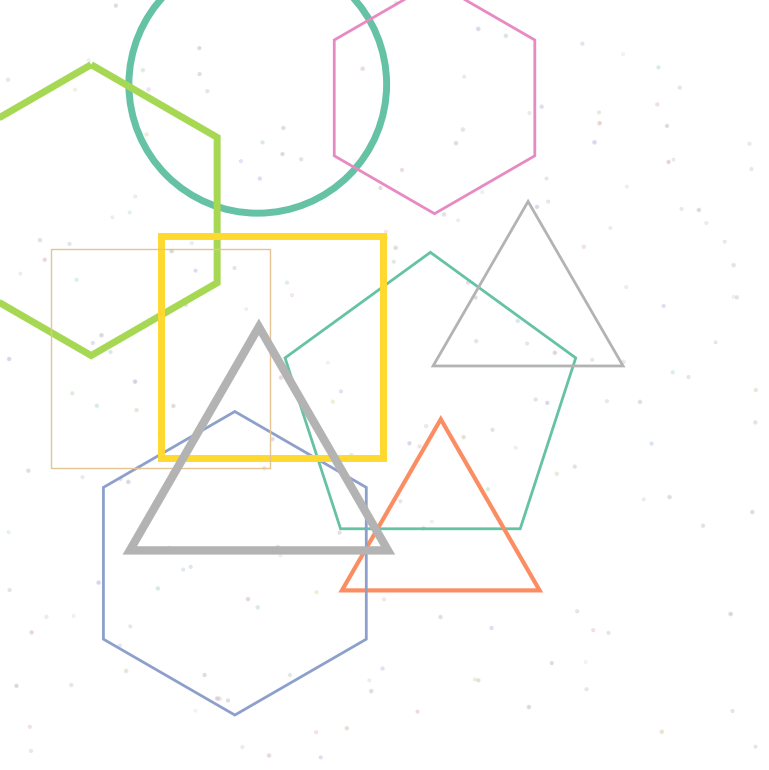[{"shape": "circle", "thickness": 2.5, "radius": 0.84, "center": [0.335, 0.891]}, {"shape": "pentagon", "thickness": 1, "radius": 0.99, "center": [0.559, 0.474]}, {"shape": "triangle", "thickness": 1.5, "radius": 0.74, "center": [0.572, 0.307]}, {"shape": "hexagon", "thickness": 1, "radius": 0.99, "center": [0.305, 0.268]}, {"shape": "hexagon", "thickness": 1, "radius": 0.75, "center": [0.564, 0.873]}, {"shape": "hexagon", "thickness": 2.5, "radius": 0.94, "center": [0.118, 0.727]}, {"shape": "square", "thickness": 2.5, "radius": 0.72, "center": [0.353, 0.55]}, {"shape": "square", "thickness": 0.5, "radius": 0.71, "center": [0.208, 0.535]}, {"shape": "triangle", "thickness": 1, "radius": 0.71, "center": [0.686, 0.596]}, {"shape": "triangle", "thickness": 3, "radius": 0.97, "center": [0.336, 0.382]}]